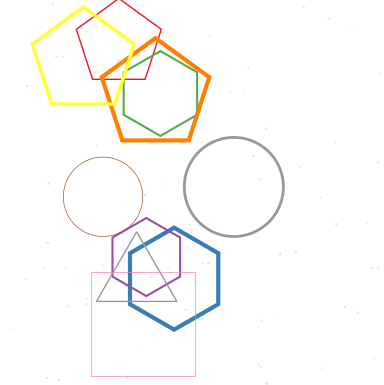[{"shape": "pentagon", "thickness": 1, "radius": 0.58, "center": [0.309, 0.888]}, {"shape": "hexagon", "thickness": 3, "radius": 0.66, "center": [0.452, 0.276]}, {"shape": "hexagon", "thickness": 1.5, "radius": 0.55, "center": [0.417, 0.757]}, {"shape": "hexagon", "thickness": 1.5, "radius": 0.51, "center": [0.38, 0.332]}, {"shape": "pentagon", "thickness": 3, "radius": 0.73, "center": [0.404, 0.754]}, {"shape": "pentagon", "thickness": 2.5, "radius": 0.7, "center": [0.216, 0.842]}, {"shape": "circle", "thickness": 0.5, "radius": 0.52, "center": [0.268, 0.489]}, {"shape": "square", "thickness": 0.5, "radius": 0.68, "center": [0.37, 0.158]}, {"shape": "triangle", "thickness": 1, "radius": 0.6, "center": [0.355, 0.277]}, {"shape": "circle", "thickness": 2, "radius": 0.64, "center": [0.607, 0.514]}]